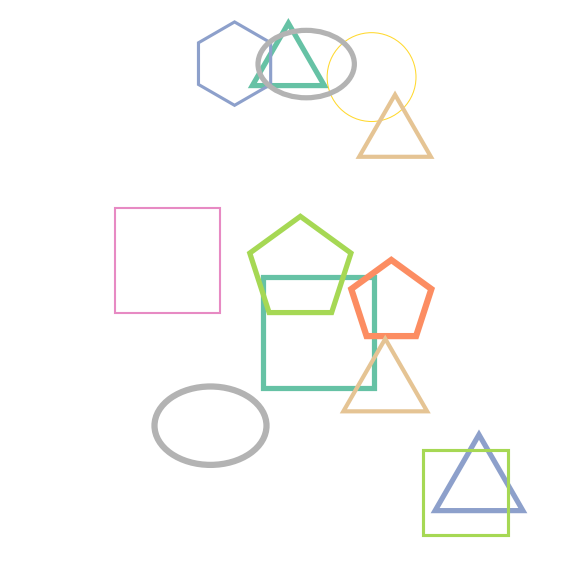[{"shape": "square", "thickness": 2.5, "radius": 0.48, "center": [0.551, 0.423]}, {"shape": "triangle", "thickness": 2.5, "radius": 0.36, "center": [0.499, 0.887]}, {"shape": "pentagon", "thickness": 3, "radius": 0.36, "center": [0.678, 0.476]}, {"shape": "triangle", "thickness": 2.5, "radius": 0.44, "center": [0.829, 0.159]}, {"shape": "hexagon", "thickness": 1.5, "radius": 0.36, "center": [0.406, 0.889]}, {"shape": "square", "thickness": 1, "radius": 0.45, "center": [0.29, 0.548]}, {"shape": "pentagon", "thickness": 2.5, "radius": 0.46, "center": [0.52, 0.532]}, {"shape": "square", "thickness": 1.5, "radius": 0.37, "center": [0.806, 0.147]}, {"shape": "circle", "thickness": 0.5, "radius": 0.38, "center": [0.643, 0.866]}, {"shape": "triangle", "thickness": 2, "radius": 0.42, "center": [0.667, 0.329]}, {"shape": "triangle", "thickness": 2, "radius": 0.36, "center": [0.684, 0.763]}, {"shape": "oval", "thickness": 2.5, "radius": 0.42, "center": [0.53, 0.888]}, {"shape": "oval", "thickness": 3, "radius": 0.48, "center": [0.365, 0.262]}]